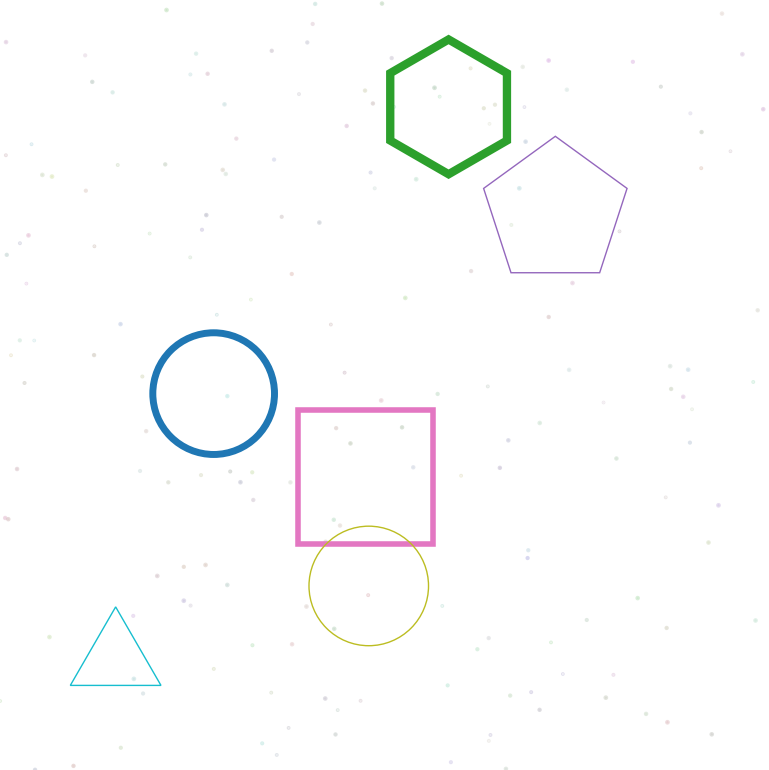[{"shape": "circle", "thickness": 2.5, "radius": 0.4, "center": [0.277, 0.489]}, {"shape": "hexagon", "thickness": 3, "radius": 0.44, "center": [0.583, 0.861]}, {"shape": "pentagon", "thickness": 0.5, "radius": 0.49, "center": [0.721, 0.725]}, {"shape": "square", "thickness": 2, "radius": 0.44, "center": [0.474, 0.38]}, {"shape": "circle", "thickness": 0.5, "radius": 0.39, "center": [0.479, 0.239]}, {"shape": "triangle", "thickness": 0.5, "radius": 0.34, "center": [0.15, 0.144]}]